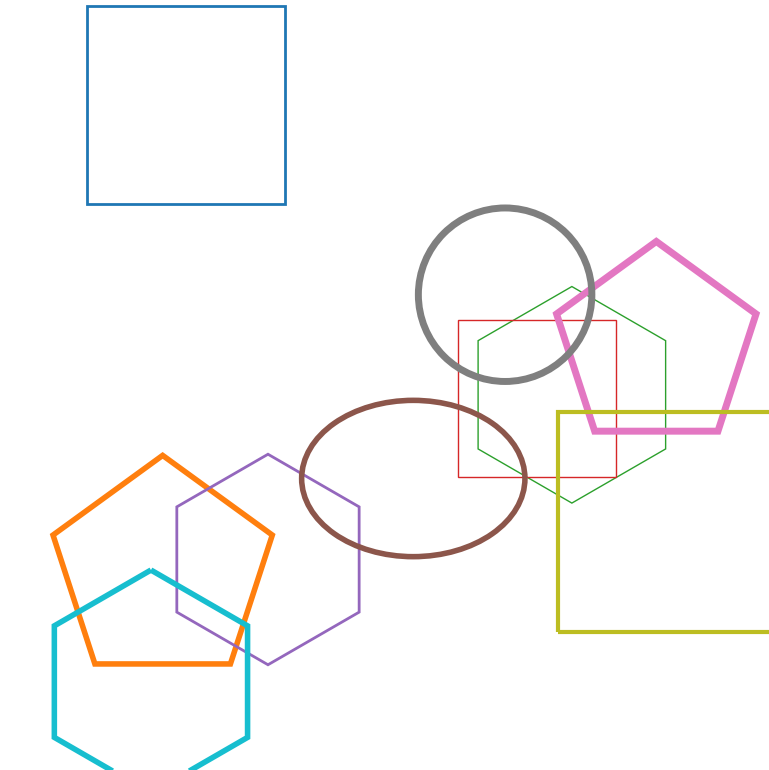[{"shape": "square", "thickness": 1, "radius": 0.64, "center": [0.241, 0.864]}, {"shape": "pentagon", "thickness": 2, "radius": 0.75, "center": [0.211, 0.259]}, {"shape": "hexagon", "thickness": 0.5, "radius": 0.7, "center": [0.743, 0.487]}, {"shape": "square", "thickness": 0.5, "radius": 0.51, "center": [0.698, 0.482]}, {"shape": "hexagon", "thickness": 1, "radius": 0.68, "center": [0.348, 0.273]}, {"shape": "oval", "thickness": 2, "radius": 0.72, "center": [0.537, 0.379]}, {"shape": "pentagon", "thickness": 2.5, "radius": 0.68, "center": [0.852, 0.55]}, {"shape": "circle", "thickness": 2.5, "radius": 0.56, "center": [0.656, 0.617]}, {"shape": "square", "thickness": 1.5, "radius": 0.71, "center": [0.867, 0.322]}, {"shape": "hexagon", "thickness": 2, "radius": 0.72, "center": [0.196, 0.115]}]